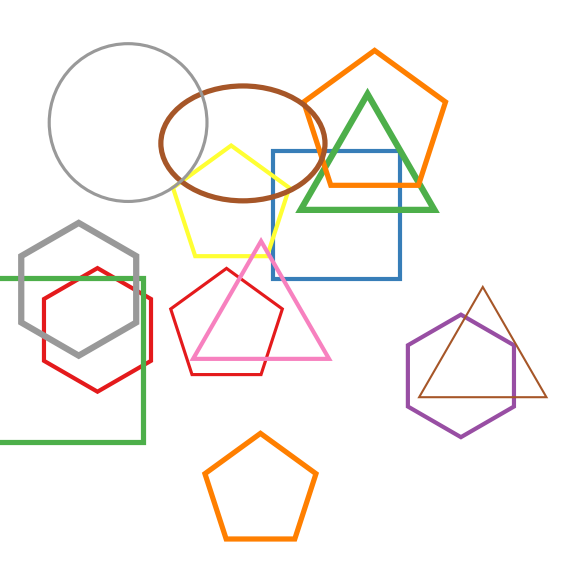[{"shape": "pentagon", "thickness": 1.5, "radius": 0.51, "center": [0.392, 0.433]}, {"shape": "hexagon", "thickness": 2, "radius": 0.54, "center": [0.169, 0.428]}, {"shape": "square", "thickness": 2, "radius": 0.55, "center": [0.583, 0.627]}, {"shape": "square", "thickness": 2.5, "radius": 0.71, "center": [0.106, 0.375]}, {"shape": "triangle", "thickness": 3, "radius": 0.67, "center": [0.636, 0.703]}, {"shape": "hexagon", "thickness": 2, "radius": 0.53, "center": [0.798, 0.348]}, {"shape": "pentagon", "thickness": 2.5, "radius": 0.65, "center": [0.649, 0.783]}, {"shape": "pentagon", "thickness": 2.5, "radius": 0.51, "center": [0.451, 0.148]}, {"shape": "pentagon", "thickness": 2, "radius": 0.53, "center": [0.4, 0.641]}, {"shape": "oval", "thickness": 2.5, "radius": 0.71, "center": [0.421, 0.751]}, {"shape": "triangle", "thickness": 1, "radius": 0.64, "center": [0.836, 0.375]}, {"shape": "triangle", "thickness": 2, "radius": 0.68, "center": [0.452, 0.446]}, {"shape": "circle", "thickness": 1.5, "radius": 0.68, "center": [0.222, 0.787]}, {"shape": "hexagon", "thickness": 3, "radius": 0.57, "center": [0.136, 0.498]}]